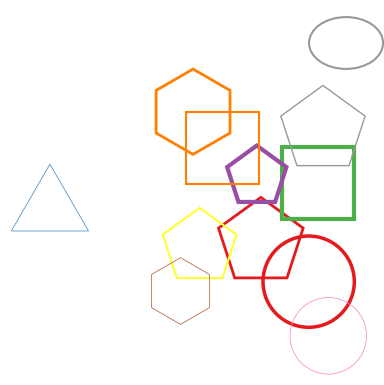[{"shape": "pentagon", "thickness": 2, "radius": 0.58, "center": [0.678, 0.372]}, {"shape": "circle", "thickness": 2.5, "radius": 0.59, "center": [0.802, 0.268]}, {"shape": "triangle", "thickness": 0.5, "radius": 0.58, "center": [0.13, 0.458]}, {"shape": "square", "thickness": 3, "radius": 0.47, "center": [0.826, 0.525]}, {"shape": "pentagon", "thickness": 3, "radius": 0.4, "center": [0.667, 0.541]}, {"shape": "square", "thickness": 1.5, "radius": 0.47, "center": [0.578, 0.615]}, {"shape": "hexagon", "thickness": 2, "radius": 0.55, "center": [0.501, 0.71]}, {"shape": "pentagon", "thickness": 1.5, "radius": 0.5, "center": [0.519, 0.359]}, {"shape": "hexagon", "thickness": 0.5, "radius": 0.43, "center": [0.469, 0.244]}, {"shape": "circle", "thickness": 0.5, "radius": 0.5, "center": [0.853, 0.128]}, {"shape": "oval", "thickness": 1.5, "radius": 0.48, "center": [0.899, 0.888]}, {"shape": "pentagon", "thickness": 1, "radius": 0.58, "center": [0.839, 0.663]}]